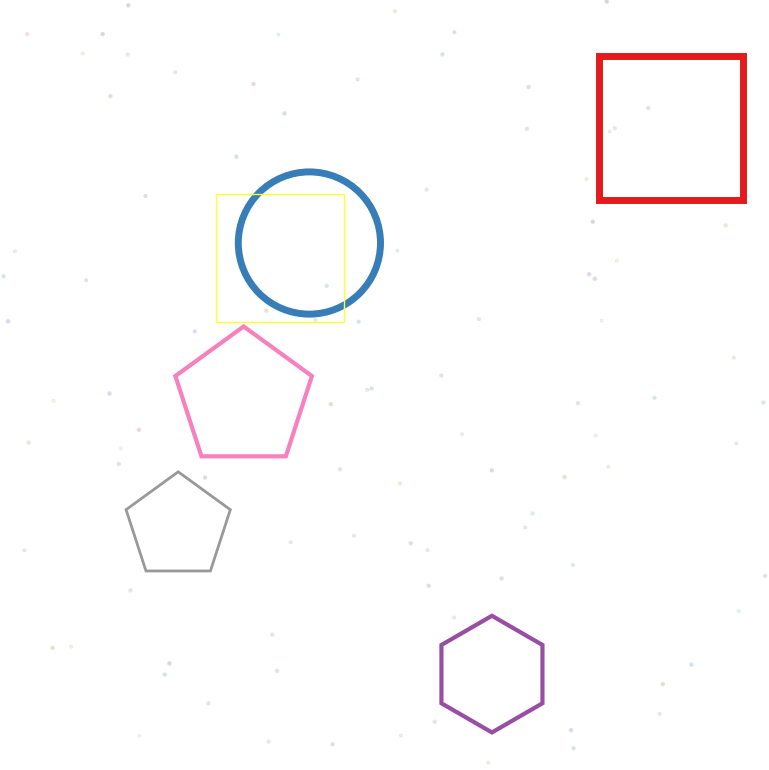[{"shape": "square", "thickness": 2.5, "radius": 0.47, "center": [0.872, 0.833]}, {"shape": "circle", "thickness": 2.5, "radius": 0.46, "center": [0.402, 0.684]}, {"shape": "hexagon", "thickness": 1.5, "radius": 0.38, "center": [0.639, 0.125]}, {"shape": "square", "thickness": 0.5, "radius": 0.42, "center": [0.364, 0.665]}, {"shape": "pentagon", "thickness": 1.5, "radius": 0.47, "center": [0.316, 0.483]}, {"shape": "pentagon", "thickness": 1, "radius": 0.36, "center": [0.231, 0.316]}]